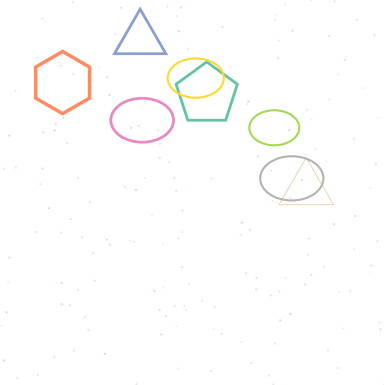[{"shape": "pentagon", "thickness": 2, "radius": 0.42, "center": [0.537, 0.755]}, {"shape": "hexagon", "thickness": 2.5, "radius": 0.4, "center": [0.163, 0.786]}, {"shape": "triangle", "thickness": 2, "radius": 0.39, "center": [0.364, 0.899]}, {"shape": "oval", "thickness": 2, "radius": 0.41, "center": [0.369, 0.688]}, {"shape": "oval", "thickness": 1.5, "radius": 0.32, "center": [0.712, 0.668]}, {"shape": "oval", "thickness": 1.5, "radius": 0.36, "center": [0.508, 0.797]}, {"shape": "triangle", "thickness": 0.5, "radius": 0.41, "center": [0.795, 0.509]}, {"shape": "oval", "thickness": 1.5, "radius": 0.41, "center": [0.758, 0.537]}]